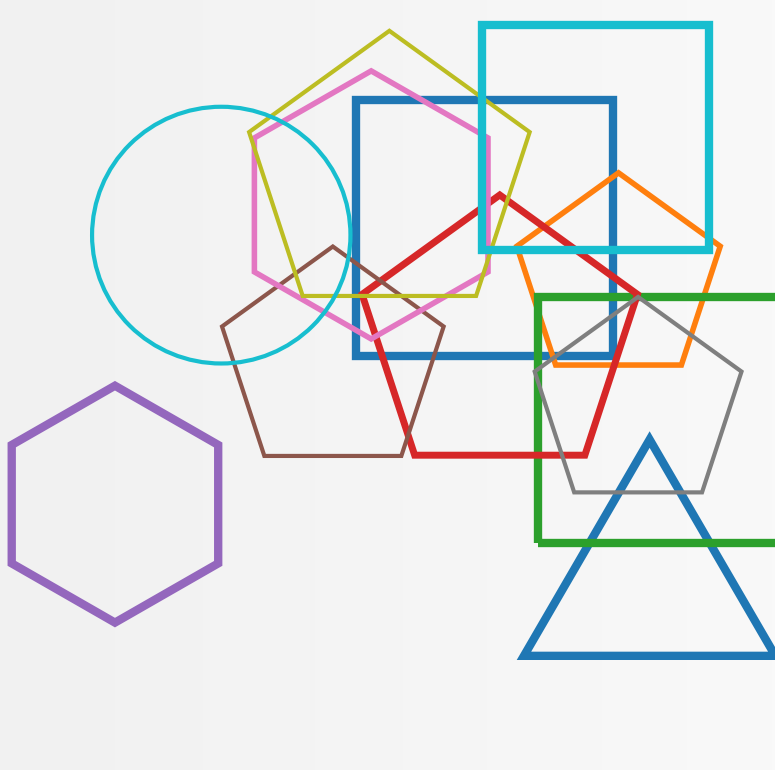[{"shape": "square", "thickness": 3, "radius": 0.83, "center": [0.625, 0.704]}, {"shape": "triangle", "thickness": 3, "radius": 0.94, "center": [0.838, 0.242]}, {"shape": "pentagon", "thickness": 2, "radius": 0.69, "center": [0.798, 0.638]}, {"shape": "square", "thickness": 3, "radius": 0.8, "center": [0.854, 0.455]}, {"shape": "pentagon", "thickness": 2.5, "radius": 0.93, "center": [0.645, 0.56]}, {"shape": "hexagon", "thickness": 3, "radius": 0.77, "center": [0.148, 0.345]}, {"shape": "pentagon", "thickness": 1.5, "radius": 0.75, "center": [0.429, 0.53]}, {"shape": "hexagon", "thickness": 2, "radius": 0.87, "center": [0.479, 0.734]}, {"shape": "pentagon", "thickness": 1.5, "radius": 0.7, "center": [0.823, 0.474]}, {"shape": "pentagon", "thickness": 1.5, "radius": 0.95, "center": [0.502, 0.77]}, {"shape": "square", "thickness": 3, "radius": 0.73, "center": [0.768, 0.822]}, {"shape": "circle", "thickness": 1.5, "radius": 0.83, "center": [0.286, 0.695]}]